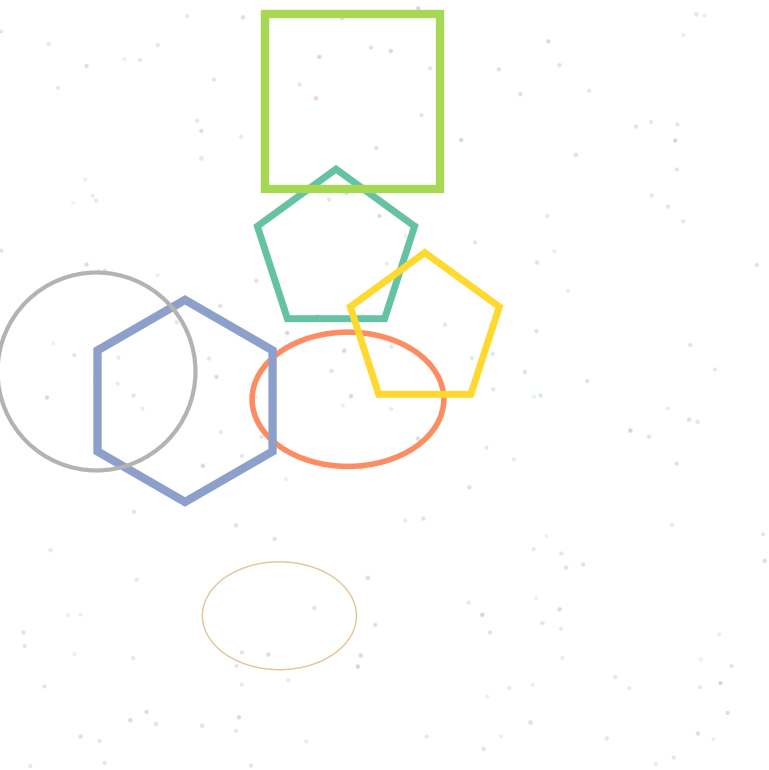[{"shape": "pentagon", "thickness": 2.5, "radius": 0.54, "center": [0.436, 0.673]}, {"shape": "oval", "thickness": 2, "radius": 0.62, "center": [0.452, 0.481]}, {"shape": "hexagon", "thickness": 3, "radius": 0.66, "center": [0.24, 0.479]}, {"shape": "square", "thickness": 3, "radius": 0.57, "center": [0.458, 0.868]}, {"shape": "pentagon", "thickness": 2.5, "radius": 0.51, "center": [0.552, 0.57]}, {"shape": "oval", "thickness": 0.5, "radius": 0.5, "center": [0.363, 0.2]}, {"shape": "circle", "thickness": 1.5, "radius": 0.64, "center": [0.125, 0.518]}]